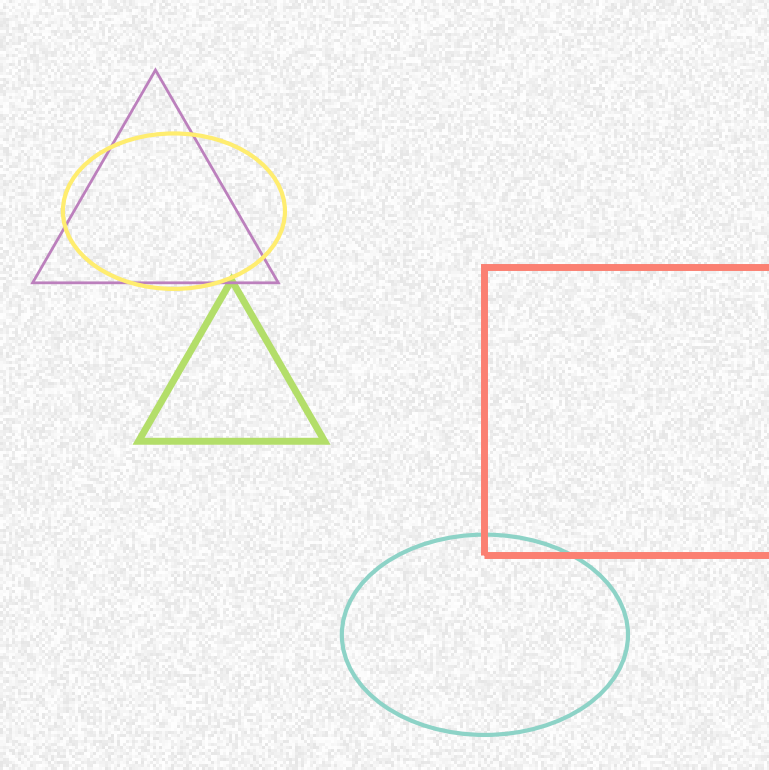[{"shape": "oval", "thickness": 1.5, "radius": 0.93, "center": [0.63, 0.176]}, {"shape": "square", "thickness": 2.5, "radius": 0.94, "center": [0.816, 0.466]}, {"shape": "triangle", "thickness": 2.5, "radius": 0.7, "center": [0.301, 0.497]}, {"shape": "triangle", "thickness": 1, "radius": 0.92, "center": [0.202, 0.725]}, {"shape": "oval", "thickness": 1.5, "radius": 0.72, "center": [0.226, 0.726]}]